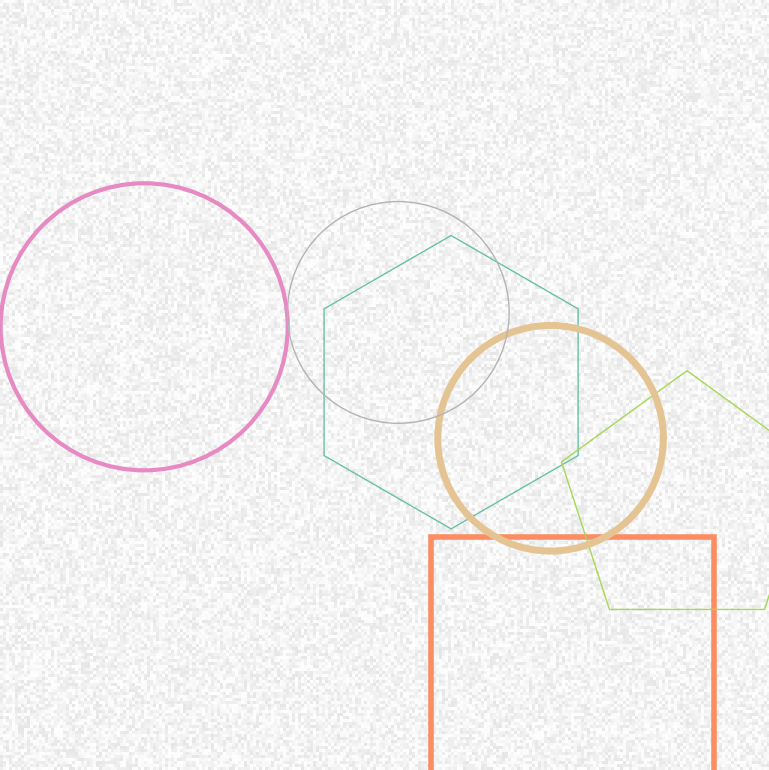[{"shape": "hexagon", "thickness": 0.5, "radius": 0.95, "center": [0.586, 0.504]}, {"shape": "square", "thickness": 2, "radius": 0.92, "center": [0.744, 0.119]}, {"shape": "circle", "thickness": 1.5, "radius": 0.93, "center": [0.187, 0.576]}, {"shape": "pentagon", "thickness": 0.5, "radius": 0.86, "center": [0.892, 0.347]}, {"shape": "circle", "thickness": 2.5, "radius": 0.73, "center": [0.715, 0.431]}, {"shape": "circle", "thickness": 0.5, "radius": 0.72, "center": [0.517, 0.594]}]